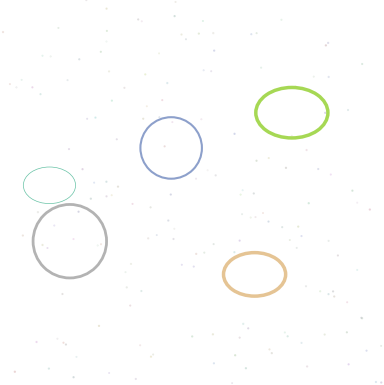[{"shape": "oval", "thickness": 0.5, "radius": 0.34, "center": [0.128, 0.519]}, {"shape": "circle", "thickness": 1.5, "radius": 0.4, "center": [0.445, 0.616]}, {"shape": "oval", "thickness": 2.5, "radius": 0.47, "center": [0.758, 0.707]}, {"shape": "oval", "thickness": 2.5, "radius": 0.4, "center": [0.661, 0.287]}, {"shape": "circle", "thickness": 2, "radius": 0.48, "center": [0.181, 0.373]}]